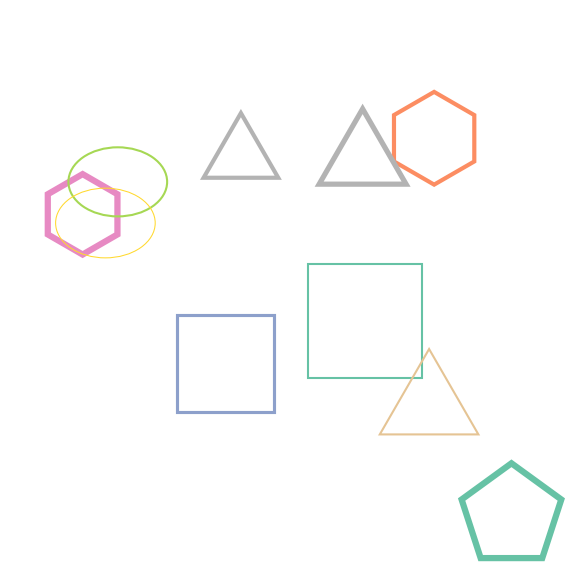[{"shape": "square", "thickness": 1, "radius": 0.49, "center": [0.632, 0.443]}, {"shape": "pentagon", "thickness": 3, "radius": 0.45, "center": [0.886, 0.106]}, {"shape": "hexagon", "thickness": 2, "radius": 0.4, "center": [0.752, 0.76]}, {"shape": "square", "thickness": 1.5, "radius": 0.42, "center": [0.39, 0.37]}, {"shape": "hexagon", "thickness": 3, "radius": 0.35, "center": [0.143, 0.628]}, {"shape": "oval", "thickness": 1, "radius": 0.43, "center": [0.204, 0.684]}, {"shape": "oval", "thickness": 0.5, "radius": 0.43, "center": [0.183, 0.613]}, {"shape": "triangle", "thickness": 1, "radius": 0.49, "center": [0.743, 0.296]}, {"shape": "triangle", "thickness": 2, "radius": 0.37, "center": [0.417, 0.729]}, {"shape": "triangle", "thickness": 2.5, "radius": 0.43, "center": [0.628, 0.724]}]